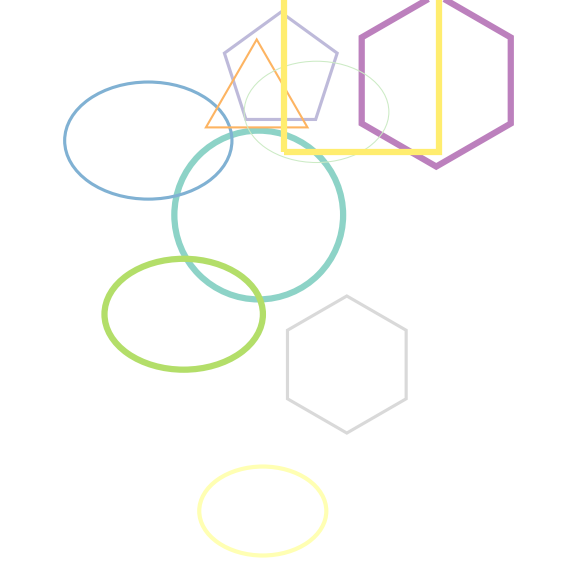[{"shape": "circle", "thickness": 3, "radius": 0.73, "center": [0.448, 0.627]}, {"shape": "oval", "thickness": 2, "radius": 0.55, "center": [0.455, 0.114]}, {"shape": "pentagon", "thickness": 1.5, "radius": 0.51, "center": [0.486, 0.875]}, {"shape": "oval", "thickness": 1.5, "radius": 0.72, "center": [0.257, 0.756]}, {"shape": "triangle", "thickness": 1, "radius": 0.51, "center": [0.445, 0.829]}, {"shape": "oval", "thickness": 3, "radius": 0.69, "center": [0.318, 0.455]}, {"shape": "hexagon", "thickness": 1.5, "radius": 0.59, "center": [0.601, 0.368]}, {"shape": "hexagon", "thickness": 3, "radius": 0.75, "center": [0.755, 0.86]}, {"shape": "oval", "thickness": 0.5, "radius": 0.63, "center": [0.548, 0.805]}, {"shape": "square", "thickness": 3, "radius": 0.67, "center": [0.626, 0.87]}]